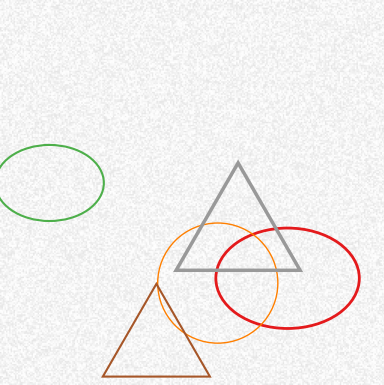[{"shape": "oval", "thickness": 2, "radius": 0.93, "center": [0.747, 0.277]}, {"shape": "oval", "thickness": 1.5, "radius": 0.71, "center": [0.129, 0.525]}, {"shape": "circle", "thickness": 1, "radius": 0.78, "center": [0.566, 0.265]}, {"shape": "triangle", "thickness": 1.5, "radius": 0.8, "center": [0.406, 0.102]}, {"shape": "triangle", "thickness": 2.5, "radius": 0.93, "center": [0.618, 0.391]}]